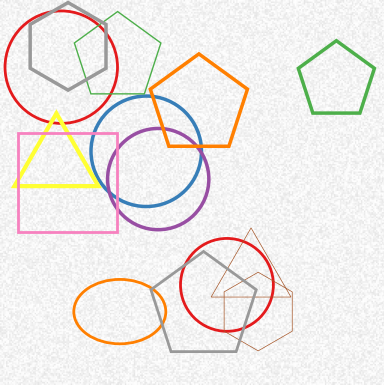[{"shape": "circle", "thickness": 2, "radius": 0.73, "center": [0.159, 0.826]}, {"shape": "circle", "thickness": 2, "radius": 0.6, "center": [0.589, 0.26]}, {"shape": "circle", "thickness": 2.5, "radius": 0.72, "center": [0.38, 0.607]}, {"shape": "pentagon", "thickness": 1, "radius": 0.59, "center": [0.306, 0.852]}, {"shape": "pentagon", "thickness": 2.5, "radius": 0.52, "center": [0.874, 0.79]}, {"shape": "circle", "thickness": 2.5, "radius": 0.66, "center": [0.411, 0.535]}, {"shape": "pentagon", "thickness": 2.5, "radius": 0.66, "center": [0.517, 0.727]}, {"shape": "oval", "thickness": 2, "radius": 0.6, "center": [0.311, 0.191]}, {"shape": "triangle", "thickness": 3, "radius": 0.63, "center": [0.147, 0.58]}, {"shape": "hexagon", "thickness": 0.5, "radius": 0.51, "center": [0.671, 0.191]}, {"shape": "triangle", "thickness": 0.5, "radius": 0.6, "center": [0.652, 0.288]}, {"shape": "square", "thickness": 2, "radius": 0.64, "center": [0.175, 0.525]}, {"shape": "hexagon", "thickness": 2.5, "radius": 0.57, "center": [0.177, 0.88]}, {"shape": "pentagon", "thickness": 2, "radius": 0.72, "center": [0.529, 0.203]}]